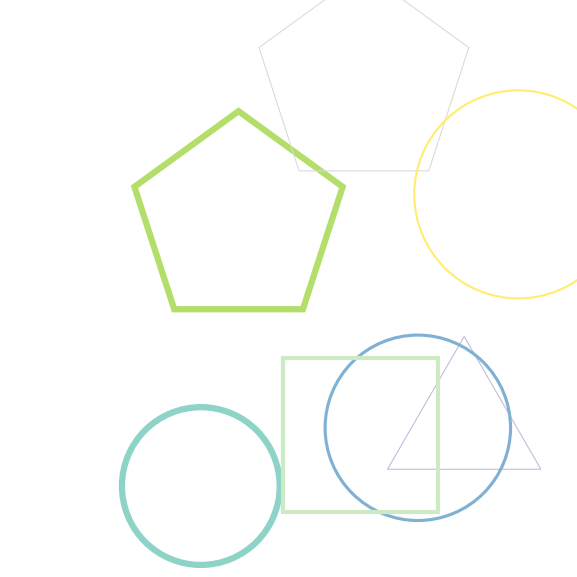[{"shape": "circle", "thickness": 3, "radius": 0.68, "center": [0.348, 0.157]}, {"shape": "triangle", "thickness": 0.5, "radius": 0.77, "center": [0.804, 0.263]}, {"shape": "circle", "thickness": 1.5, "radius": 0.8, "center": [0.724, 0.258]}, {"shape": "pentagon", "thickness": 3, "radius": 0.95, "center": [0.413, 0.617]}, {"shape": "pentagon", "thickness": 0.5, "radius": 0.95, "center": [0.63, 0.858]}, {"shape": "square", "thickness": 2, "radius": 0.67, "center": [0.625, 0.246]}, {"shape": "circle", "thickness": 1, "radius": 0.9, "center": [0.898, 0.663]}]